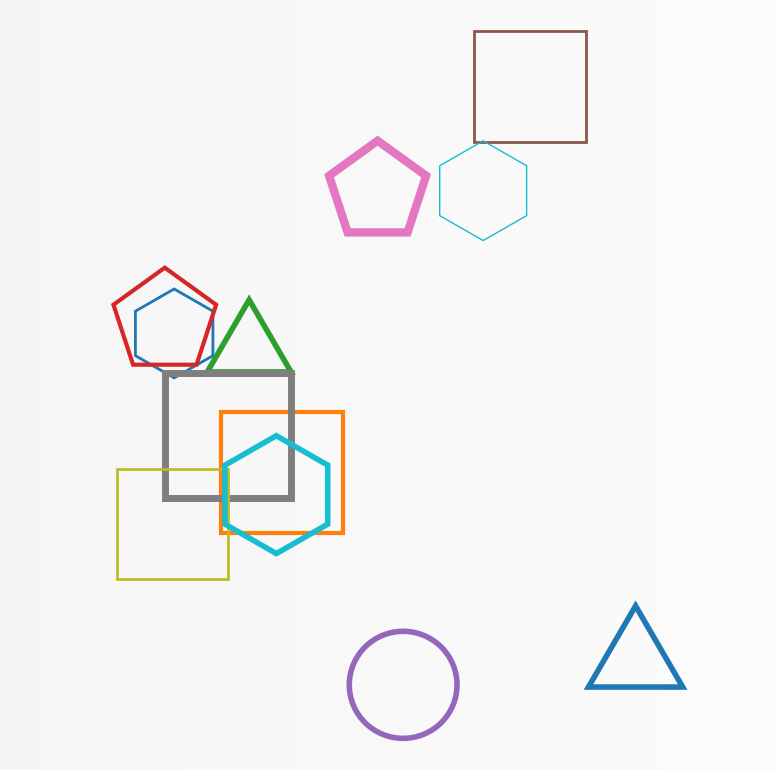[{"shape": "hexagon", "thickness": 1, "radius": 0.29, "center": [0.225, 0.567]}, {"shape": "triangle", "thickness": 2, "radius": 0.35, "center": [0.82, 0.143]}, {"shape": "square", "thickness": 1.5, "radius": 0.39, "center": [0.364, 0.386]}, {"shape": "triangle", "thickness": 2, "radius": 0.31, "center": [0.321, 0.548]}, {"shape": "pentagon", "thickness": 1.5, "radius": 0.35, "center": [0.213, 0.583]}, {"shape": "circle", "thickness": 2, "radius": 0.35, "center": [0.52, 0.111]}, {"shape": "square", "thickness": 1, "radius": 0.36, "center": [0.684, 0.888]}, {"shape": "pentagon", "thickness": 3, "radius": 0.33, "center": [0.487, 0.751]}, {"shape": "square", "thickness": 2.5, "radius": 0.41, "center": [0.294, 0.434]}, {"shape": "square", "thickness": 1, "radius": 0.36, "center": [0.223, 0.319]}, {"shape": "hexagon", "thickness": 2, "radius": 0.38, "center": [0.357, 0.358]}, {"shape": "hexagon", "thickness": 0.5, "radius": 0.32, "center": [0.623, 0.752]}]